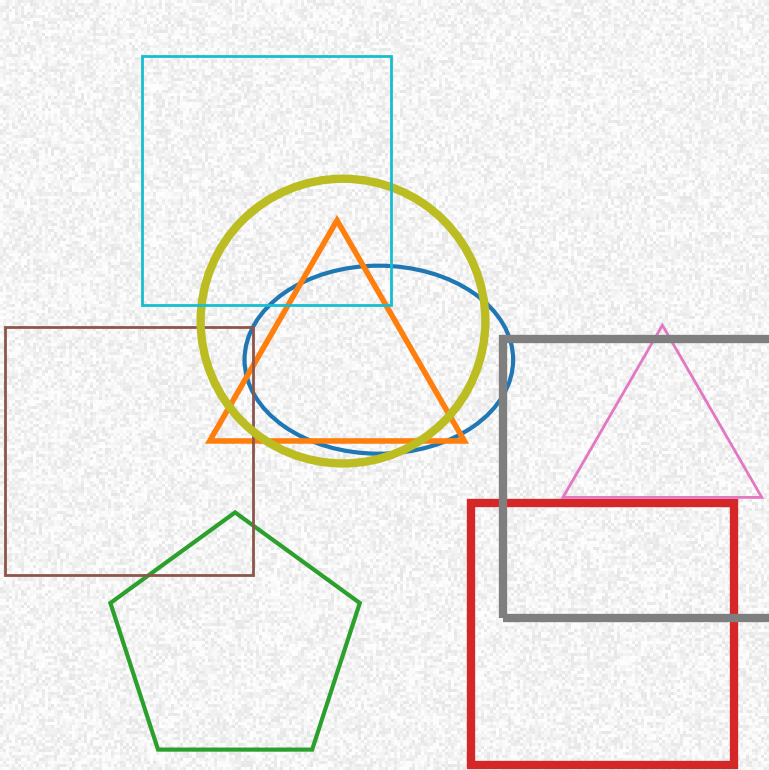[{"shape": "oval", "thickness": 1.5, "radius": 0.87, "center": [0.492, 0.533]}, {"shape": "triangle", "thickness": 2, "radius": 0.95, "center": [0.438, 0.523]}, {"shape": "pentagon", "thickness": 1.5, "radius": 0.85, "center": [0.305, 0.164]}, {"shape": "square", "thickness": 3, "radius": 0.85, "center": [0.783, 0.177]}, {"shape": "square", "thickness": 1, "radius": 0.81, "center": [0.167, 0.415]}, {"shape": "triangle", "thickness": 1, "radius": 0.75, "center": [0.86, 0.429]}, {"shape": "square", "thickness": 3, "radius": 0.91, "center": [0.834, 0.379]}, {"shape": "circle", "thickness": 3, "radius": 0.92, "center": [0.445, 0.583]}, {"shape": "square", "thickness": 1, "radius": 0.81, "center": [0.346, 0.766]}]